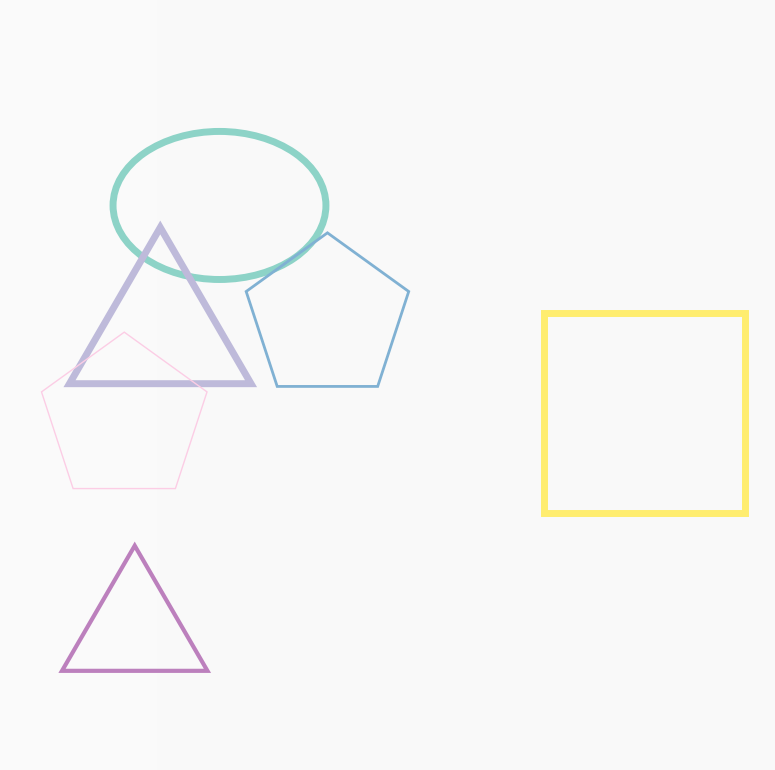[{"shape": "oval", "thickness": 2.5, "radius": 0.69, "center": [0.283, 0.733]}, {"shape": "triangle", "thickness": 2.5, "radius": 0.68, "center": [0.207, 0.569]}, {"shape": "pentagon", "thickness": 1, "radius": 0.55, "center": [0.423, 0.587]}, {"shape": "pentagon", "thickness": 0.5, "radius": 0.56, "center": [0.16, 0.456]}, {"shape": "triangle", "thickness": 1.5, "radius": 0.54, "center": [0.174, 0.183]}, {"shape": "square", "thickness": 2.5, "radius": 0.65, "center": [0.832, 0.464]}]